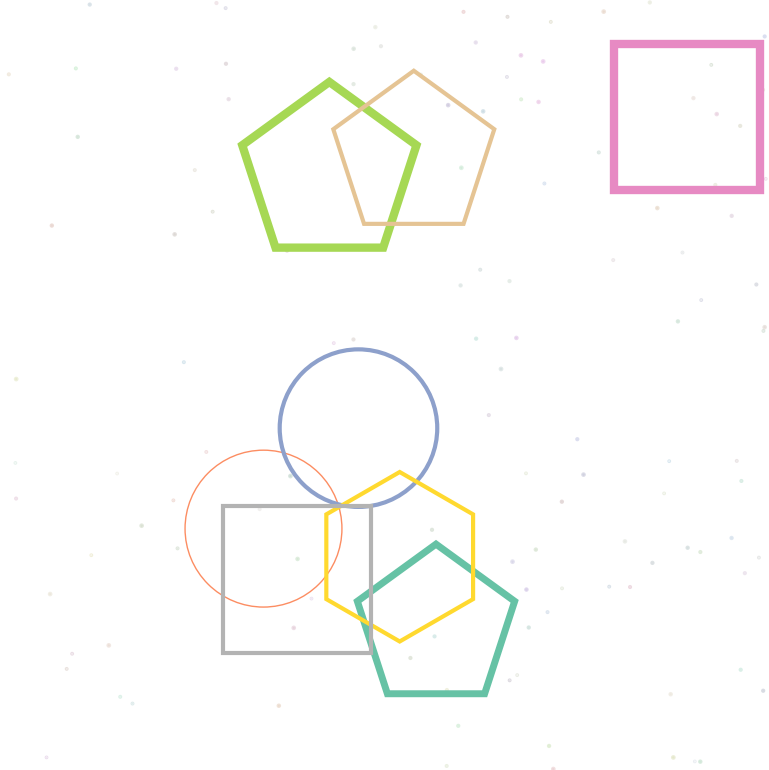[{"shape": "pentagon", "thickness": 2.5, "radius": 0.54, "center": [0.566, 0.186]}, {"shape": "circle", "thickness": 0.5, "radius": 0.51, "center": [0.342, 0.313]}, {"shape": "circle", "thickness": 1.5, "radius": 0.51, "center": [0.466, 0.444]}, {"shape": "square", "thickness": 3, "radius": 0.47, "center": [0.892, 0.848]}, {"shape": "pentagon", "thickness": 3, "radius": 0.59, "center": [0.428, 0.775]}, {"shape": "hexagon", "thickness": 1.5, "radius": 0.55, "center": [0.519, 0.277]}, {"shape": "pentagon", "thickness": 1.5, "radius": 0.55, "center": [0.537, 0.798]}, {"shape": "square", "thickness": 1.5, "radius": 0.48, "center": [0.386, 0.247]}]